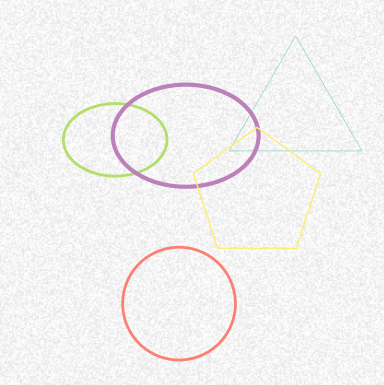[{"shape": "triangle", "thickness": 0.5, "radius": 1.0, "center": [0.768, 0.708]}, {"shape": "circle", "thickness": 2, "radius": 0.73, "center": [0.465, 0.211]}, {"shape": "oval", "thickness": 2, "radius": 0.67, "center": [0.299, 0.637]}, {"shape": "oval", "thickness": 3, "radius": 0.95, "center": [0.482, 0.648]}, {"shape": "pentagon", "thickness": 1, "radius": 0.87, "center": [0.667, 0.495]}]